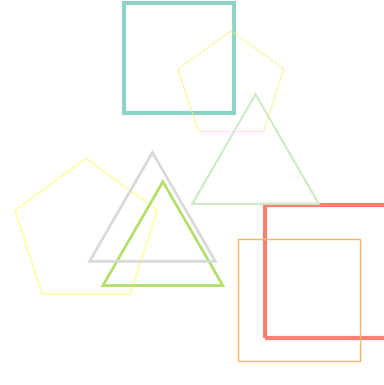[{"shape": "square", "thickness": 3, "radius": 0.71, "center": [0.464, 0.849]}, {"shape": "pentagon", "thickness": 1.5, "radius": 0.97, "center": [0.224, 0.394]}, {"shape": "square", "thickness": 3, "radius": 0.86, "center": [0.86, 0.294]}, {"shape": "square", "thickness": 1, "radius": 0.8, "center": [0.777, 0.221]}, {"shape": "triangle", "thickness": 2, "radius": 0.9, "center": [0.423, 0.348]}, {"shape": "triangle", "thickness": 2, "radius": 0.94, "center": [0.396, 0.416]}, {"shape": "triangle", "thickness": 1.5, "radius": 0.95, "center": [0.664, 0.565]}, {"shape": "pentagon", "thickness": 0.5, "radius": 0.72, "center": [0.6, 0.776]}]